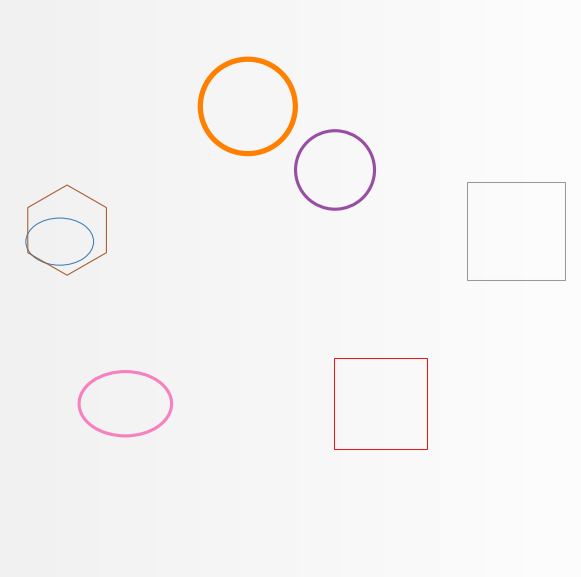[{"shape": "square", "thickness": 0.5, "radius": 0.4, "center": [0.654, 0.3]}, {"shape": "oval", "thickness": 0.5, "radius": 0.29, "center": [0.103, 0.581]}, {"shape": "circle", "thickness": 1.5, "radius": 0.34, "center": [0.576, 0.705]}, {"shape": "circle", "thickness": 2.5, "radius": 0.41, "center": [0.426, 0.815]}, {"shape": "hexagon", "thickness": 0.5, "radius": 0.39, "center": [0.115, 0.601]}, {"shape": "oval", "thickness": 1.5, "radius": 0.4, "center": [0.216, 0.3]}, {"shape": "square", "thickness": 0.5, "radius": 0.42, "center": [0.888, 0.599]}]